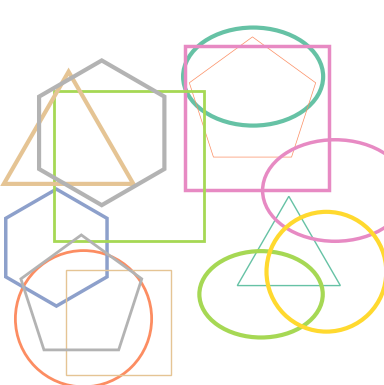[{"shape": "triangle", "thickness": 1, "radius": 0.77, "center": [0.75, 0.336]}, {"shape": "oval", "thickness": 3, "radius": 0.91, "center": [0.657, 0.801]}, {"shape": "pentagon", "thickness": 0.5, "radius": 0.86, "center": [0.656, 0.732]}, {"shape": "circle", "thickness": 2, "radius": 0.88, "center": [0.217, 0.172]}, {"shape": "hexagon", "thickness": 2.5, "radius": 0.76, "center": [0.146, 0.357]}, {"shape": "oval", "thickness": 2.5, "radius": 0.94, "center": [0.87, 0.505]}, {"shape": "square", "thickness": 2.5, "radius": 0.93, "center": [0.668, 0.693]}, {"shape": "square", "thickness": 2, "radius": 0.98, "center": [0.334, 0.57]}, {"shape": "oval", "thickness": 3, "radius": 0.8, "center": [0.678, 0.236]}, {"shape": "circle", "thickness": 3, "radius": 0.78, "center": [0.848, 0.294]}, {"shape": "square", "thickness": 1, "radius": 0.68, "center": [0.308, 0.162]}, {"shape": "triangle", "thickness": 3, "radius": 0.97, "center": [0.178, 0.62]}, {"shape": "hexagon", "thickness": 3, "radius": 0.94, "center": [0.264, 0.655]}, {"shape": "pentagon", "thickness": 2, "radius": 0.83, "center": [0.211, 0.225]}]